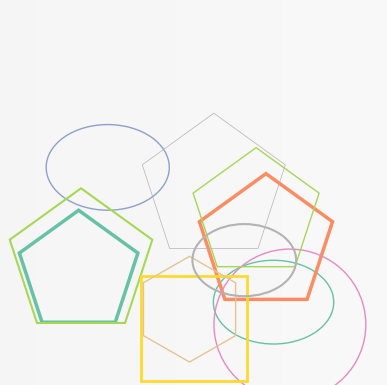[{"shape": "pentagon", "thickness": 2.5, "radius": 0.8, "center": [0.203, 0.293]}, {"shape": "oval", "thickness": 1, "radius": 0.78, "center": [0.706, 0.215]}, {"shape": "pentagon", "thickness": 2.5, "radius": 0.9, "center": [0.686, 0.368]}, {"shape": "oval", "thickness": 1, "radius": 0.79, "center": [0.278, 0.565]}, {"shape": "circle", "thickness": 1, "radius": 0.98, "center": [0.748, 0.157]}, {"shape": "pentagon", "thickness": 1.5, "radius": 0.97, "center": [0.209, 0.318]}, {"shape": "pentagon", "thickness": 1, "radius": 0.85, "center": [0.661, 0.446]}, {"shape": "square", "thickness": 2, "radius": 0.68, "center": [0.501, 0.147]}, {"shape": "hexagon", "thickness": 1, "radius": 0.69, "center": [0.489, 0.197]}, {"shape": "pentagon", "thickness": 0.5, "radius": 0.97, "center": [0.552, 0.512]}, {"shape": "oval", "thickness": 1.5, "radius": 0.67, "center": [0.63, 0.324]}]